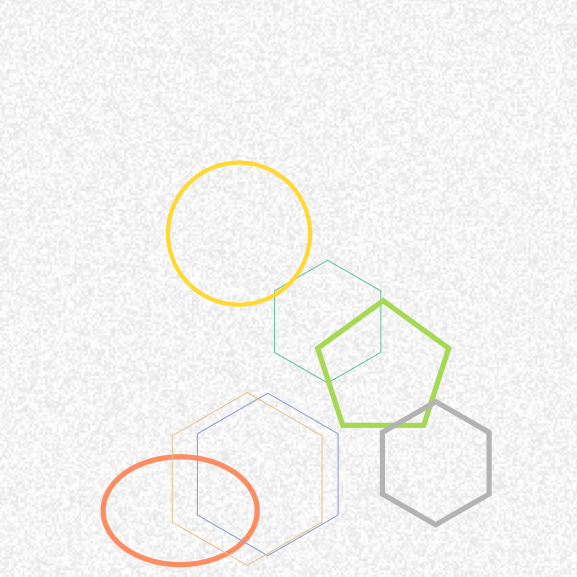[{"shape": "hexagon", "thickness": 0.5, "radius": 0.53, "center": [0.567, 0.442]}, {"shape": "oval", "thickness": 2.5, "radius": 0.67, "center": [0.312, 0.115]}, {"shape": "hexagon", "thickness": 0.5, "radius": 0.7, "center": [0.464, 0.178]}, {"shape": "pentagon", "thickness": 2.5, "radius": 0.6, "center": [0.664, 0.359]}, {"shape": "circle", "thickness": 2, "radius": 0.61, "center": [0.414, 0.595]}, {"shape": "hexagon", "thickness": 0.5, "radius": 0.75, "center": [0.428, 0.17]}, {"shape": "hexagon", "thickness": 2.5, "radius": 0.53, "center": [0.755, 0.197]}]